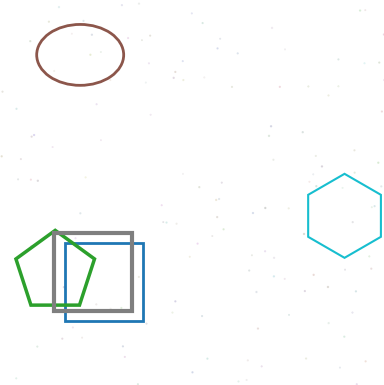[{"shape": "square", "thickness": 2, "radius": 0.5, "center": [0.271, 0.267]}, {"shape": "pentagon", "thickness": 2.5, "radius": 0.54, "center": [0.143, 0.294]}, {"shape": "oval", "thickness": 2, "radius": 0.56, "center": [0.208, 0.857]}, {"shape": "square", "thickness": 3, "radius": 0.51, "center": [0.241, 0.293]}, {"shape": "hexagon", "thickness": 1.5, "radius": 0.55, "center": [0.895, 0.439]}]